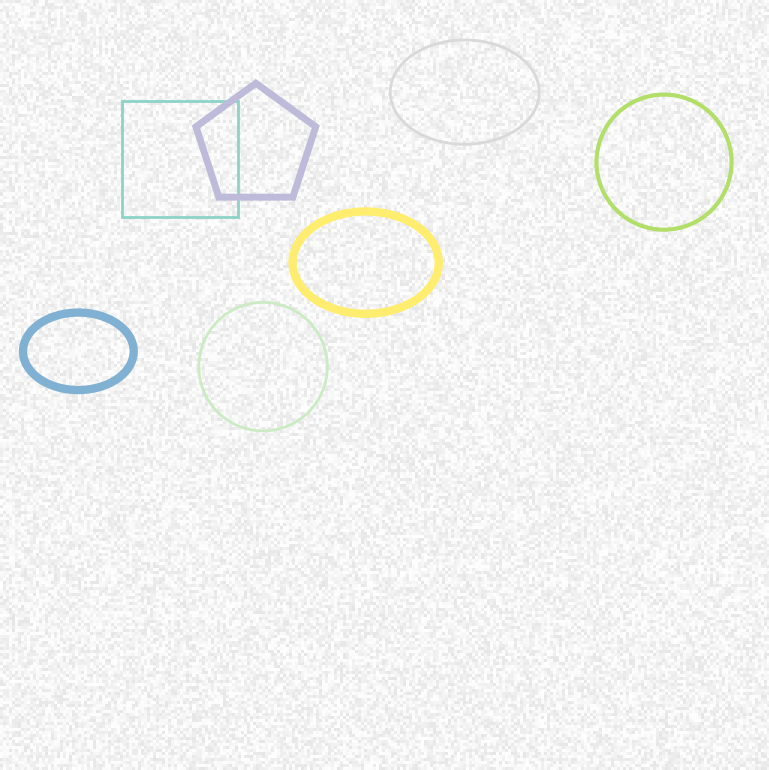[{"shape": "square", "thickness": 1, "radius": 0.38, "center": [0.234, 0.794]}, {"shape": "pentagon", "thickness": 2.5, "radius": 0.41, "center": [0.332, 0.81]}, {"shape": "oval", "thickness": 3, "radius": 0.36, "center": [0.102, 0.544]}, {"shape": "circle", "thickness": 1.5, "radius": 0.44, "center": [0.862, 0.789]}, {"shape": "oval", "thickness": 1, "radius": 0.48, "center": [0.604, 0.88]}, {"shape": "circle", "thickness": 1, "radius": 0.42, "center": [0.342, 0.524]}, {"shape": "oval", "thickness": 3, "radius": 0.47, "center": [0.475, 0.659]}]